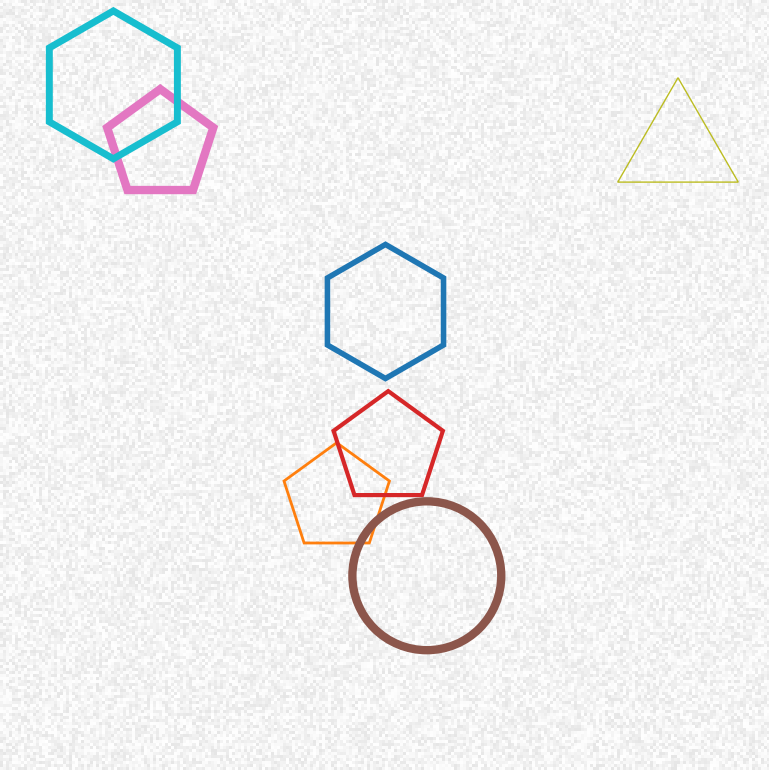[{"shape": "hexagon", "thickness": 2, "radius": 0.44, "center": [0.501, 0.595]}, {"shape": "pentagon", "thickness": 1, "radius": 0.36, "center": [0.437, 0.353]}, {"shape": "pentagon", "thickness": 1.5, "radius": 0.37, "center": [0.504, 0.417]}, {"shape": "circle", "thickness": 3, "radius": 0.48, "center": [0.554, 0.252]}, {"shape": "pentagon", "thickness": 3, "radius": 0.36, "center": [0.208, 0.812]}, {"shape": "triangle", "thickness": 0.5, "radius": 0.45, "center": [0.881, 0.809]}, {"shape": "hexagon", "thickness": 2.5, "radius": 0.48, "center": [0.147, 0.89]}]